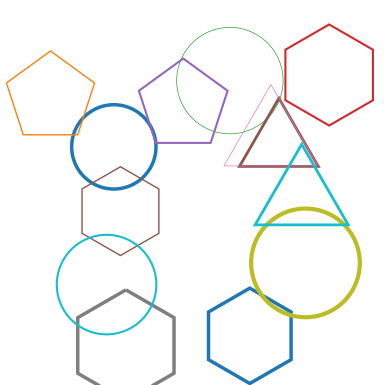[{"shape": "circle", "thickness": 2.5, "radius": 0.55, "center": [0.296, 0.619]}, {"shape": "hexagon", "thickness": 2.5, "radius": 0.62, "center": [0.649, 0.128]}, {"shape": "pentagon", "thickness": 1, "radius": 0.6, "center": [0.131, 0.747]}, {"shape": "circle", "thickness": 0.5, "radius": 0.69, "center": [0.597, 0.791]}, {"shape": "hexagon", "thickness": 1.5, "radius": 0.66, "center": [0.855, 0.805]}, {"shape": "pentagon", "thickness": 1.5, "radius": 0.61, "center": [0.476, 0.727]}, {"shape": "hexagon", "thickness": 1, "radius": 0.58, "center": [0.313, 0.452]}, {"shape": "triangle", "thickness": 2, "radius": 0.59, "center": [0.724, 0.627]}, {"shape": "triangle", "thickness": 0.5, "radius": 0.71, "center": [0.704, 0.639]}, {"shape": "hexagon", "thickness": 2.5, "radius": 0.72, "center": [0.327, 0.103]}, {"shape": "circle", "thickness": 3, "radius": 0.71, "center": [0.793, 0.317]}, {"shape": "triangle", "thickness": 2, "radius": 0.7, "center": [0.784, 0.486]}, {"shape": "circle", "thickness": 1.5, "radius": 0.65, "center": [0.277, 0.261]}]